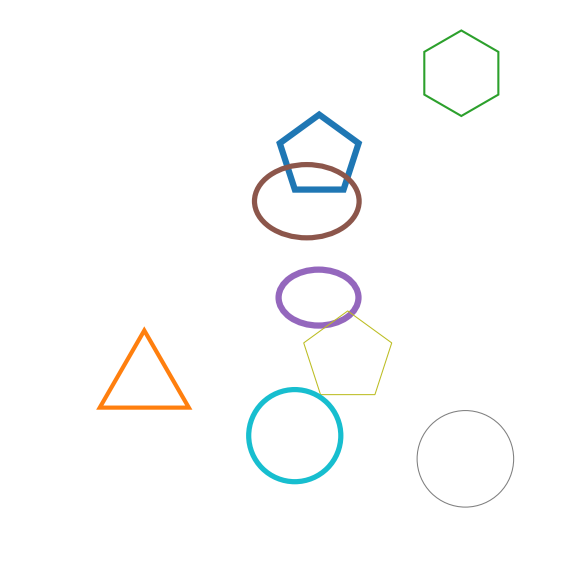[{"shape": "pentagon", "thickness": 3, "radius": 0.36, "center": [0.553, 0.729]}, {"shape": "triangle", "thickness": 2, "radius": 0.45, "center": [0.25, 0.338]}, {"shape": "hexagon", "thickness": 1, "radius": 0.37, "center": [0.799, 0.872]}, {"shape": "oval", "thickness": 3, "radius": 0.35, "center": [0.552, 0.484]}, {"shape": "oval", "thickness": 2.5, "radius": 0.45, "center": [0.531, 0.651]}, {"shape": "circle", "thickness": 0.5, "radius": 0.42, "center": [0.806, 0.205]}, {"shape": "pentagon", "thickness": 0.5, "radius": 0.4, "center": [0.602, 0.381]}, {"shape": "circle", "thickness": 2.5, "radius": 0.4, "center": [0.51, 0.245]}]